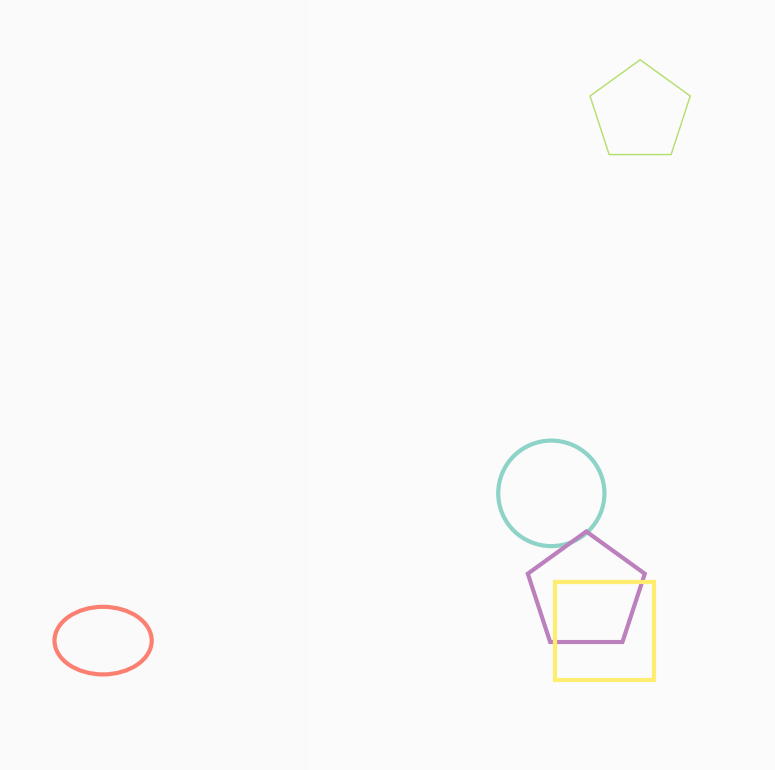[{"shape": "circle", "thickness": 1.5, "radius": 0.34, "center": [0.711, 0.359]}, {"shape": "oval", "thickness": 1.5, "radius": 0.31, "center": [0.133, 0.168]}, {"shape": "pentagon", "thickness": 0.5, "radius": 0.34, "center": [0.826, 0.854]}, {"shape": "pentagon", "thickness": 1.5, "radius": 0.4, "center": [0.757, 0.23]}, {"shape": "square", "thickness": 1.5, "radius": 0.32, "center": [0.78, 0.181]}]